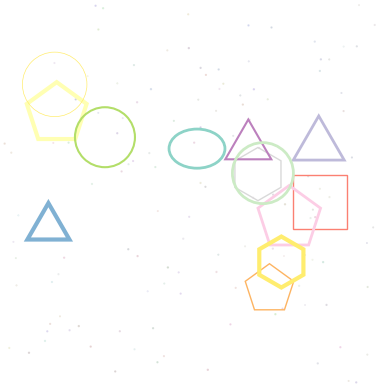[{"shape": "oval", "thickness": 2, "radius": 0.36, "center": [0.512, 0.614]}, {"shape": "pentagon", "thickness": 3, "radius": 0.41, "center": [0.147, 0.705]}, {"shape": "triangle", "thickness": 2, "radius": 0.38, "center": [0.828, 0.622]}, {"shape": "square", "thickness": 1, "radius": 0.35, "center": [0.831, 0.475]}, {"shape": "triangle", "thickness": 3, "radius": 0.32, "center": [0.126, 0.409]}, {"shape": "pentagon", "thickness": 1, "radius": 0.33, "center": [0.7, 0.249]}, {"shape": "circle", "thickness": 1.5, "radius": 0.39, "center": [0.273, 0.644]}, {"shape": "pentagon", "thickness": 2, "radius": 0.43, "center": [0.751, 0.433]}, {"shape": "hexagon", "thickness": 1, "radius": 0.35, "center": [0.67, 0.548]}, {"shape": "triangle", "thickness": 1.5, "radius": 0.34, "center": [0.645, 0.621]}, {"shape": "circle", "thickness": 2, "radius": 0.4, "center": [0.683, 0.55]}, {"shape": "hexagon", "thickness": 3, "radius": 0.33, "center": [0.731, 0.319]}, {"shape": "circle", "thickness": 0.5, "radius": 0.42, "center": [0.142, 0.781]}]